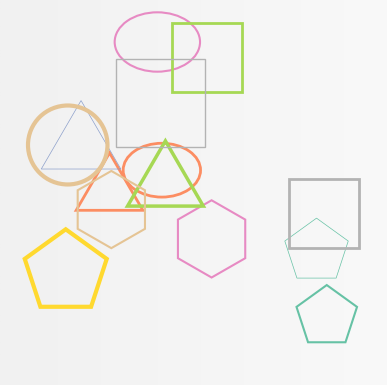[{"shape": "pentagon", "thickness": 0.5, "radius": 0.43, "center": [0.817, 0.347]}, {"shape": "pentagon", "thickness": 1.5, "radius": 0.41, "center": [0.843, 0.177]}, {"shape": "oval", "thickness": 2, "radius": 0.5, "center": [0.418, 0.558]}, {"shape": "triangle", "thickness": 2, "radius": 0.5, "center": [0.283, 0.503]}, {"shape": "triangle", "thickness": 0.5, "radius": 0.59, "center": [0.209, 0.62]}, {"shape": "oval", "thickness": 1.5, "radius": 0.55, "center": [0.406, 0.891]}, {"shape": "hexagon", "thickness": 1.5, "radius": 0.5, "center": [0.546, 0.379]}, {"shape": "square", "thickness": 2, "radius": 0.45, "center": [0.535, 0.85]}, {"shape": "triangle", "thickness": 2.5, "radius": 0.56, "center": [0.427, 0.521]}, {"shape": "pentagon", "thickness": 3, "radius": 0.56, "center": [0.17, 0.293]}, {"shape": "hexagon", "thickness": 1.5, "radius": 0.5, "center": [0.287, 0.456]}, {"shape": "circle", "thickness": 3, "radius": 0.51, "center": [0.175, 0.623]}, {"shape": "square", "thickness": 2, "radius": 0.45, "center": [0.837, 0.446]}, {"shape": "square", "thickness": 1, "radius": 0.57, "center": [0.414, 0.733]}]